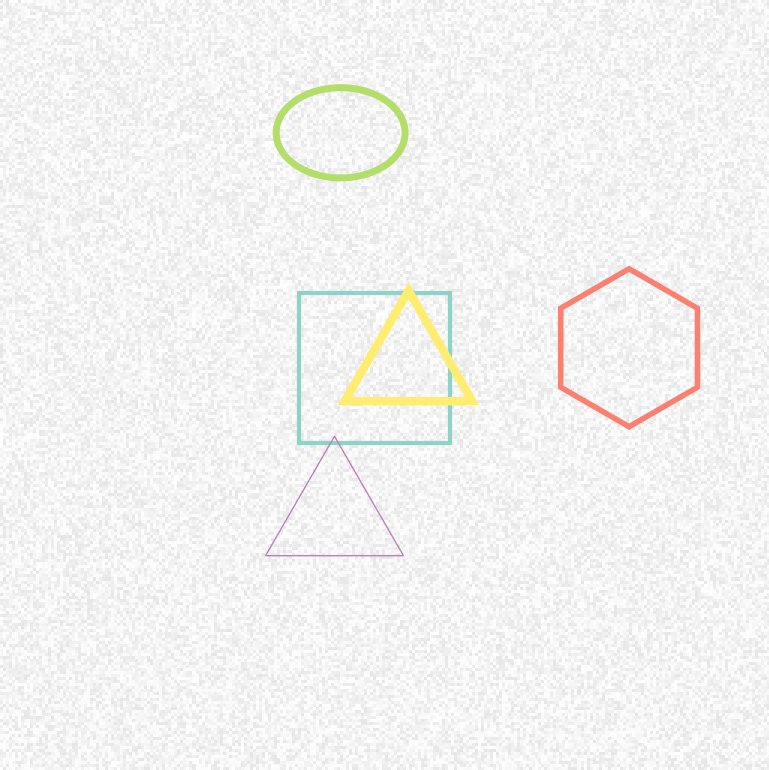[{"shape": "square", "thickness": 1.5, "radius": 0.49, "center": [0.486, 0.522]}, {"shape": "hexagon", "thickness": 2, "radius": 0.51, "center": [0.817, 0.548]}, {"shape": "oval", "thickness": 2.5, "radius": 0.42, "center": [0.442, 0.828]}, {"shape": "triangle", "thickness": 0.5, "radius": 0.52, "center": [0.434, 0.33]}, {"shape": "triangle", "thickness": 3, "radius": 0.48, "center": [0.531, 0.527]}]